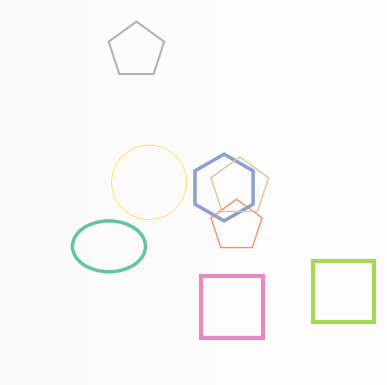[{"shape": "oval", "thickness": 2.5, "radius": 0.47, "center": [0.281, 0.36]}, {"shape": "pentagon", "thickness": 1, "radius": 0.35, "center": [0.61, 0.413]}, {"shape": "hexagon", "thickness": 2.5, "radius": 0.43, "center": [0.578, 0.513]}, {"shape": "square", "thickness": 3, "radius": 0.4, "center": [0.599, 0.203]}, {"shape": "square", "thickness": 3, "radius": 0.39, "center": [0.887, 0.242]}, {"shape": "circle", "thickness": 0.5, "radius": 0.48, "center": [0.385, 0.526]}, {"shape": "pentagon", "thickness": 1, "radius": 0.39, "center": [0.619, 0.514]}, {"shape": "pentagon", "thickness": 1.5, "radius": 0.38, "center": [0.352, 0.869]}]